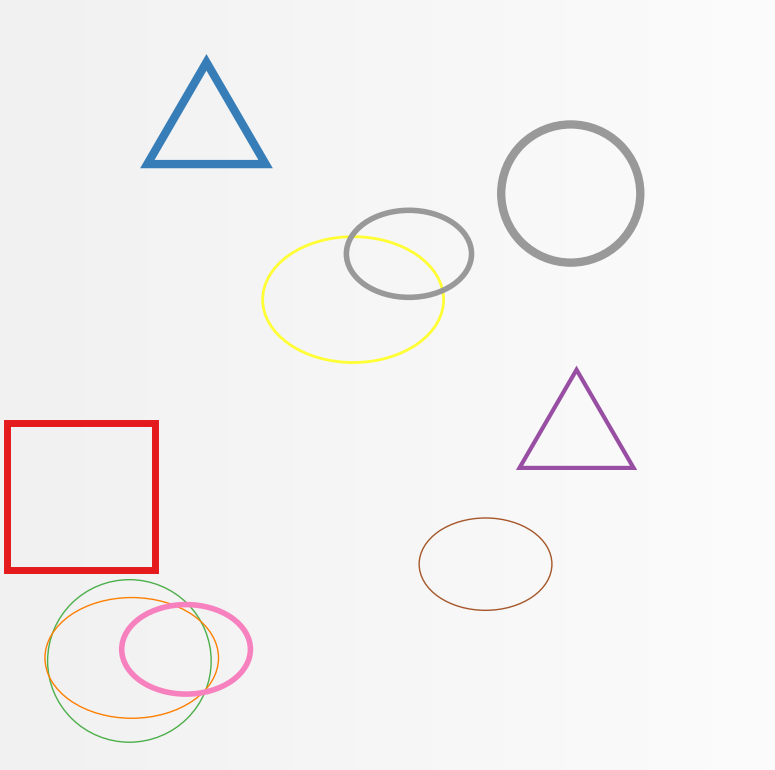[{"shape": "square", "thickness": 2.5, "radius": 0.48, "center": [0.104, 0.356]}, {"shape": "triangle", "thickness": 3, "radius": 0.44, "center": [0.266, 0.831]}, {"shape": "circle", "thickness": 0.5, "radius": 0.53, "center": [0.167, 0.142]}, {"shape": "triangle", "thickness": 1.5, "radius": 0.42, "center": [0.744, 0.435]}, {"shape": "oval", "thickness": 0.5, "radius": 0.56, "center": [0.17, 0.146]}, {"shape": "oval", "thickness": 1, "radius": 0.58, "center": [0.456, 0.611]}, {"shape": "oval", "thickness": 0.5, "radius": 0.43, "center": [0.626, 0.267]}, {"shape": "oval", "thickness": 2, "radius": 0.42, "center": [0.24, 0.157]}, {"shape": "circle", "thickness": 3, "radius": 0.45, "center": [0.736, 0.749]}, {"shape": "oval", "thickness": 2, "radius": 0.4, "center": [0.528, 0.67]}]